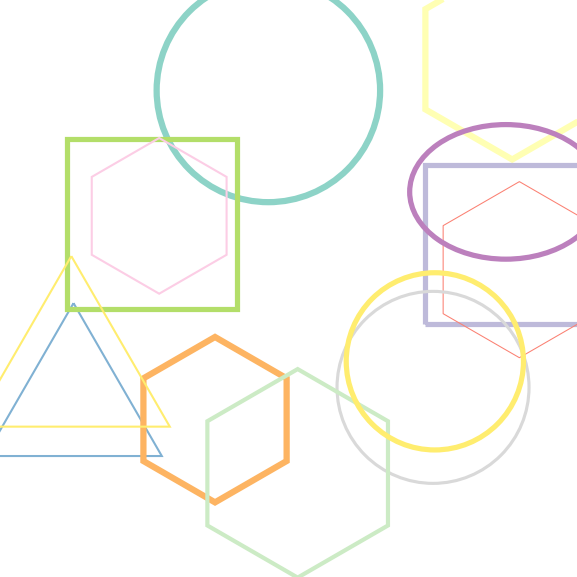[{"shape": "circle", "thickness": 3, "radius": 0.97, "center": [0.465, 0.843]}, {"shape": "hexagon", "thickness": 3, "radius": 0.87, "center": [0.887, 0.897]}, {"shape": "square", "thickness": 2.5, "radius": 0.69, "center": [0.874, 0.576]}, {"shape": "hexagon", "thickness": 0.5, "radius": 0.76, "center": [0.899, 0.532]}, {"shape": "triangle", "thickness": 1, "radius": 0.88, "center": [0.127, 0.298]}, {"shape": "hexagon", "thickness": 3, "radius": 0.72, "center": [0.372, 0.272]}, {"shape": "square", "thickness": 2.5, "radius": 0.74, "center": [0.263, 0.611]}, {"shape": "hexagon", "thickness": 1, "radius": 0.67, "center": [0.276, 0.625]}, {"shape": "circle", "thickness": 1.5, "radius": 0.83, "center": [0.75, 0.328]}, {"shape": "oval", "thickness": 2.5, "radius": 0.83, "center": [0.876, 0.667]}, {"shape": "hexagon", "thickness": 2, "radius": 0.9, "center": [0.515, 0.179]}, {"shape": "triangle", "thickness": 1, "radius": 0.98, "center": [0.123, 0.359]}, {"shape": "circle", "thickness": 2.5, "radius": 0.77, "center": [0.753, 0.373]}]